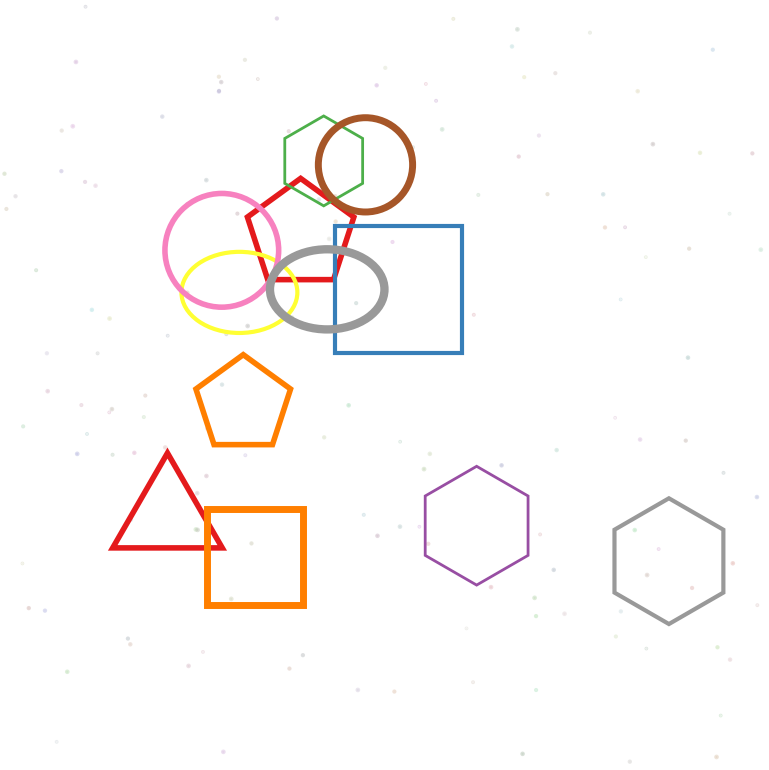[{"shape": "pentagon", "thickness": 2, "radius": 0.36, "center": [0.39, 0.696]}, {"shape": "triangle", "thickness": 2, "radius": 0.41, "center": [0.217, 0.33]}, {"shape": "square", "thickness": 1.5, "radius": 0.41, "center": [0.517, 0.624]}, {"shape": "hexagon", "thickness": 1, "radius": 0.29, "center": [0.42, 0.791]}, {"shape": "hexagon", "thickness": 1, "radius": 0.39, "center": [0.619, 0.317]}, {"shape": "square", "thickness": 2.5, "radius": 0.31, "center": [0.331, 0.276]}, {"shape": "pentagon", "thickness": 2, "radius": 0.32, "center": [0.316, 0.475]}, {"shape": "oval", "thickness": 1.5, "radius": 0.38, "center": [0.311, 0.62]}, {"shape": "circle", "thickness": 2.5, "radius": 0.31, "center": [0.475, 0.786]}, {"shape": "circle", "thickness": 2, "radius": 0.37, "center": [0.288, 0.675]}, {"shape": "hexagon", "thickness": 1.5, "radius": 0.41, "center": [0.869, 0.271]}, {"shape": "oval", "thickness": 3, "radius": 0.37, "center": [0.425, 0.624]}]